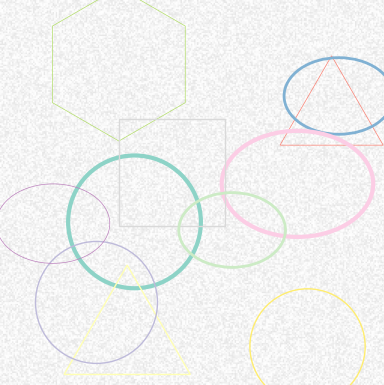[{"shape": "circle", "thickness": 3, "radius": 0.86, "center": [0.349, 0.424]}, {"shape": "triangle", "thickness": 1, "radius": 0.95, "center": [0.33, 0.122]}, {"shape": "circle", "thickness": 1, "radius": 0.79, "center": [0.251, 0.214]}, {"shape": "triangle", "thickness": 0.5, "radius": 0.77, "center": [0.861, 0.7]}, {"shape": "oval", "thickness": 2, "radius": 0.71, "center": [0.88, 0.751]}, {"shape": "hexagon", "thickness": 0.5, "radius": 1.0, "center": [0.309, 0.833]}, {"shape": "oval", "thickness": 3, "radius": 0.98, "center": [0.773, 0.522]}, {"shape": "square", "thickness": 1, "radius": 0.69, "center": [0.446, 0.552]}, {"shape": "oval", "thickness": 0.5, "radius": 0.74, "center": [0.138, 0.419]}, {"shape": "oval", "thickness": 2, "radius": 0.69, "center": [0.603, 0.403]}, {"shape": "circle", "thickness": 1, "radius": 0.75, "center": [0.799, 0.1]}]